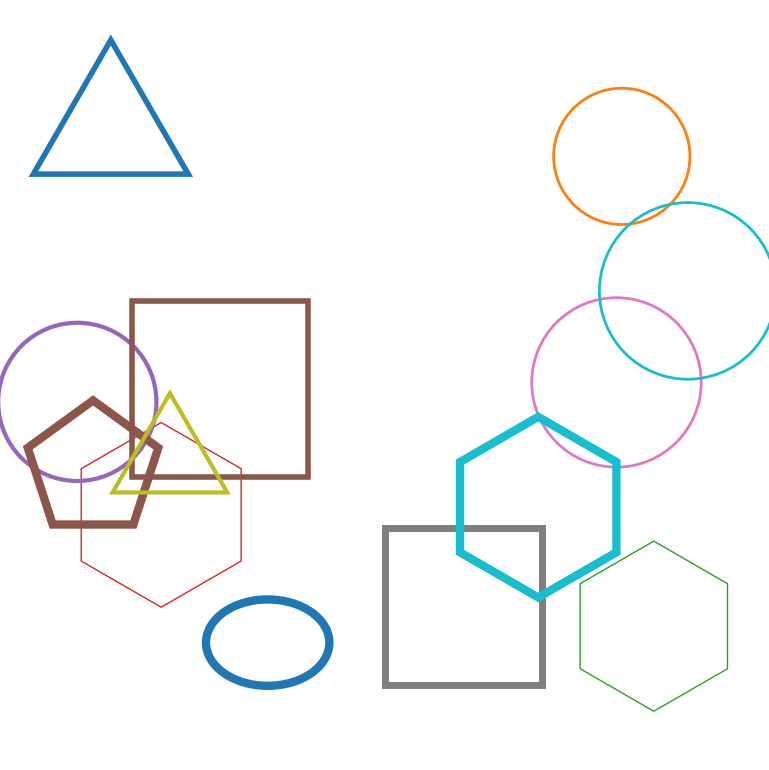[{"shape": "oval", "thickness": 3, "radius": 0.4, "center": [0.348, 0.165]}, {"shape": "triangle", "thickness": 2, "radius": 0.58, "center": [0.144, 0.832]}, {"shape": "circle", "thickness": 1, "radius": 0.44, "center": [0.808, 0.797]}, {"shape": "hexagon", "thickness": 0.5, "radius": 0.55, "center": [0.849, 0.187]}, {"shape": "hexagon", "thickness": 0.5, "radius": 0.6, "center": [0.209, 0.331]}, {"shape": "circle", "thickness": 1.5, "radius": 0.51, "center": [0.1, 0.478]}, {"shape": "pentagon", "thickness": 3, "radius": 0.45, "center": [0.121, 0.391]}, {"shape": "square", "thickness": 2, "radius": 0.57, "center": [0.286, 0.495]}, {"shape": "circle", "thickness": 1, "radius": 0.55, "center": [0.801, 0.503]}, {"shape": "square", "thickness": 2.5, "radius": 0.51, "center": [0.602, 0.212]}, {"shape": "triangle", "thickness": 1.5, "radius": 0.43, "center": [0.221, 0.403]}, {"shape": "circle", "thickness": 1, "radius": 0.57, "center": [0.893, 0.622]}, {"shape": "hexagon", "thickness": 3, "radius": 0.59, "center": [0.699, 0.341]}]